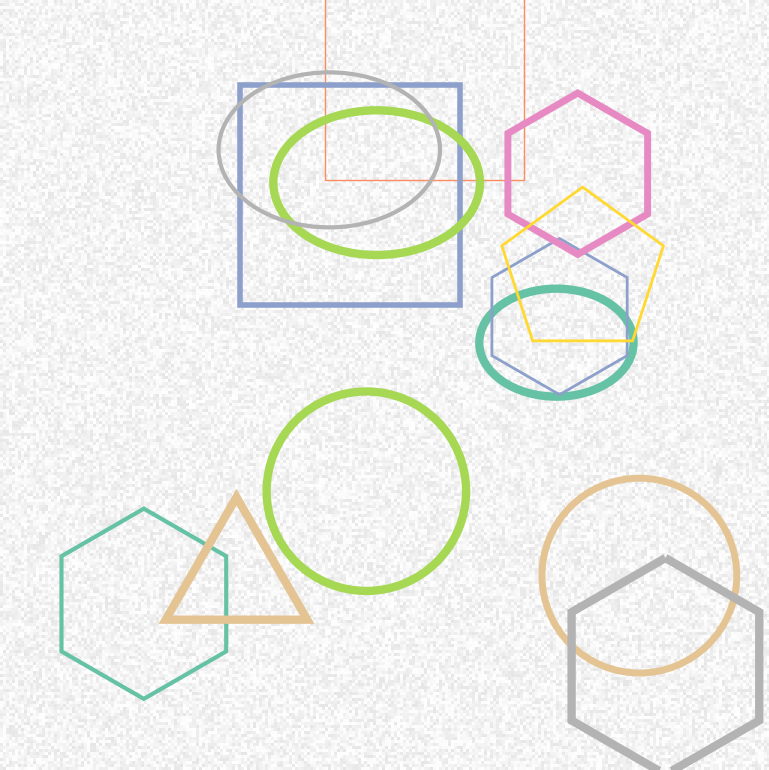[{"shape": "oval", "thickness": 3, "radius": 0.5, "center": [0.723, 0.555]}, {"shape": "hexagon", "thickness": 1.5, "radius": 0.62, "center": [0.187, 0.216]}, {"shape": "square", "thickness": 0.5, "radius": 0.65, "center": [0.551, 0.896]}, {"shape": "square", "thickness": 2, "radius": 0.71, "center": [0.455, 0.747]}, {"shape": "hexagon", "thickness": 1, "radius": 0.51, "center": [0.727, 0.589]}, {"shape": "hexagon", "thickness": 2.5, "radius": 0.52, "center": [0.75, 0.774]}, {"shape": "circle", "thickness": 3, "radius": 0.65, "center": [0.476, 0.362]}, {"shape": "oval", "thickness": 3, "radius": 0.67, "center": [0.489, 0.763]}, {"shape": "pentagon", "thickness": 1, "radius": 0.55, "center": [0.757, 0.647]}, {"shape": "circle", "thickness": 2.5, "radius": 0.63, "center": [0.83, 0.252]}, {"shape": "triangle", "thickness": 3, "radius": 0.53, "center": [0.307, 0.248]}, {"shape": "oval", "thickness": 1.5, "radius": 0.72, "center": [0.428, 0.805]}, {"shape": "hexagon", "thickness": 3, "radius": 0.7, "center": [0.864, 0.135]}]